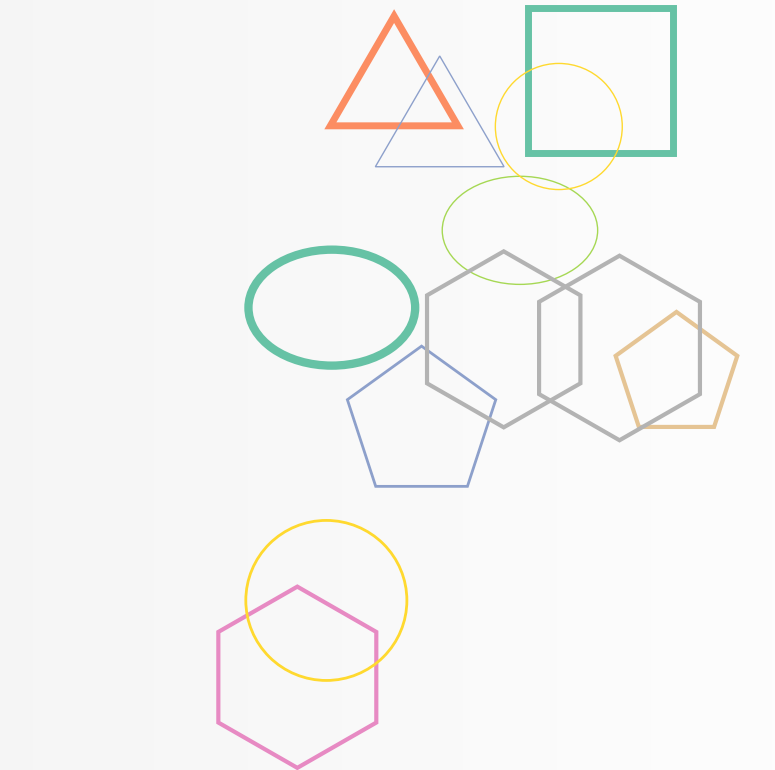[{"shape": "square", "thickness": 2.5, "radius": 0.47, "center": [0.775, 0.895]}, {"shape": "oval", "thickness": 3, "radius": 0.54, "center": [0.428, 0.6]}, {"shape": "triangle", "thickness": 2.5, "radius": 0.47, "center": [0.509, 0.884]}, {"shape": "triangle", "thickness": 0.5, "radius": 0.48, "center": [0.567, 0.831]}, {"shape": "pentagon", "thickness": 1, "radius": 0.5, "center": [0.544, 0.45]}, {"shape": "hexagon", "thickness": 1.5, "radius": 0.59, "center": [0.384, 0.12]}, {"shape": "oval", "thickness": 0.5, "radius": 0.5, "center": [0.671, 0.701]}, {"shape": "circle", "thickness": 0.5, "radius": 0.41, "center": [0.721, 0.836]}, {"shape": "circle", "thickness": 1, "radius": 0.52, "center": [0.421, 0.22]}, {"shape": "pentagon", "thickness": 1.5, "radius": 0.41, "center": [0.873, 0.512]}, {"shape": "hexagon", "thickness": 1.5, "radius": 0.6, "center": [0.799, 0.548]}, {"shape": "hexagon", "thickness": 1.5, "radius": 0.57, "center": [0.65, 0.559]}]